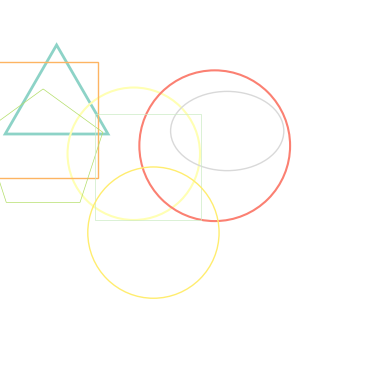[{"shape": "triangle", "thickness": 2, "radius": 0.77, "center": [0.147, 0.729]}, {"shape": "circle", "thickness": 1.5, "radius": 0.86, "center": [0.347, 0.601]}, {"shape": "circle", "thickness": 1.5, "radius": 0.98, "center": [0.558, 0.622]}, {"shape": "square", "thickness": 1, "radius": 0.75, "center": [0.103, 0.689]}, {"shape": "pentagon", "thickness": 0.5, "radius": 0.81, "center": [0.112, 0.606]}, {"shape": "oval", "thickness": 1, "radius": 0.74, "center": [0.59, 0.66]}, {"shape": "square", "thickness": 0.5, "radius": 0.69, "center": [0.385, 0.567]}, {"shape": "circle", "thickness": 1, "radius": 0.85, "center": [0.399, 0.396]}]